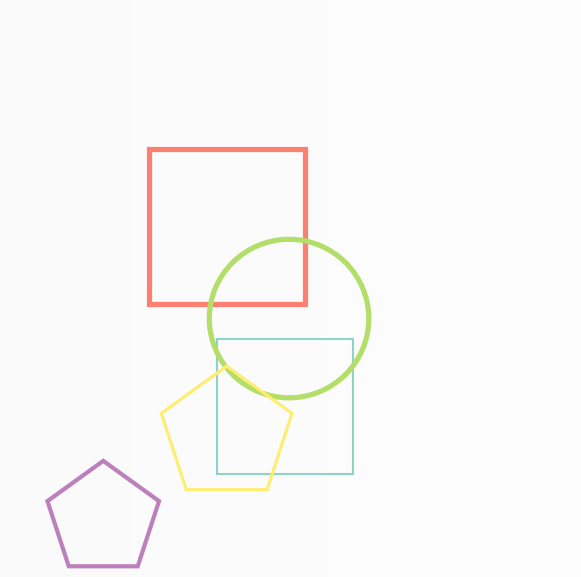[{"shape": "square", "thickness": 1, "radius": 0.58, "center": [0.49, 0.295]}, {"shape": "square", "thickness": 2.5, "radius": 0.67, "center": [0.391, 0.607]}, {"shape": "circle", "thickness": 2.5, "radius": 0.69, "center": [0.497, 0.448]}, {"shape": "pentagon", "thickness": 2, "radius": 0.5, "center": [0.178, 0.1]}, {"shape": "pentagon", "thickness": 1.5, "radius": 0.59, "center": [0.39, 0.247]}]